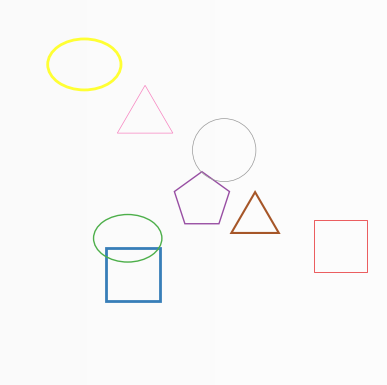[{"shape": "square", "thickness": 0.5, "radius": 0.34, "center": [0.879, 0.36]}, {"shape": "square", "thickness": 2, "radius": 0.35, "center": [0.343, 0.288]}, {"shape": "oval", "thickness": 1, "radius": 0.44, "center": [0.33, 0.381]}, {"shape": "pentagon", "thickness": 1, "radius": 0.37, "center": [0.521, 0.479]}, {"shape": "oval", "thickness": 2, "radius": 0.47, "center": [0.218, 0.833]}, {"shape": "triangle", "thickness": 1.5, "radius": 0.35, "center": [0.658, 0.43]}, {"shape": "triangle", "thickness": 0.5, "radius": 0.41, "center": [0.374, 0.696]}, {"shape": "circle", "thickness": 0.5, "radius": 0.41, "center": [0.579, 0.61]}]